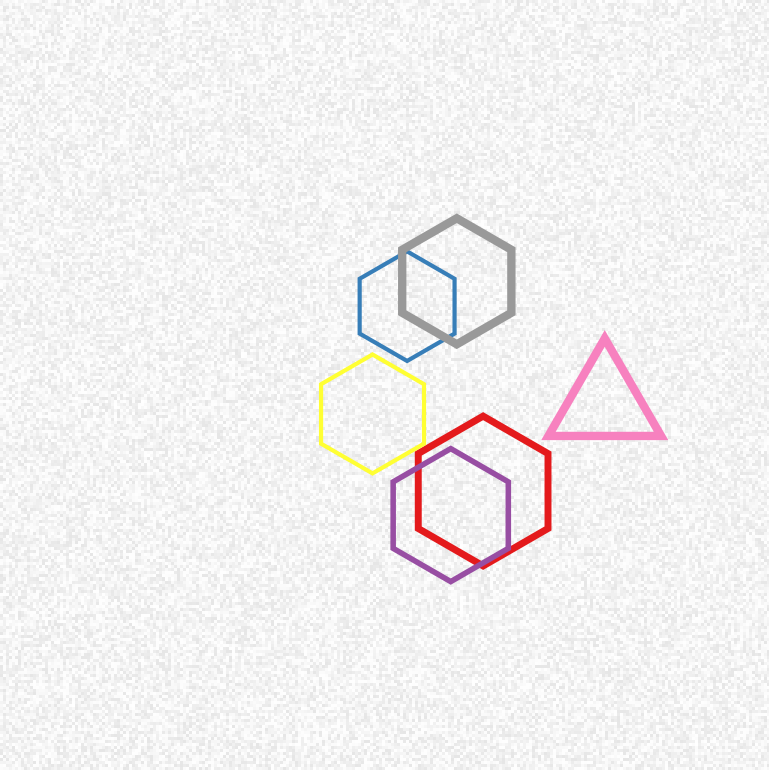[{"shape": "hexagon", "thickness": 2.5, "radius": 0.49, "center": [0.627, 0.362]}, {"shape": "hexagon", "thickness": 1.5, "radius": 0.36, "center": [0.529, 0.602]}, {"shape": "hexagon", "thickness": 2, "radius": 0.43, "center": [0.585, 0.331]}, {"shape": "hexagon", "thickness": 1.5, "radius": 0.39, "center": [0.484, 0.462]}, {"shape": "triangle", "thickness": 3, "radius": 0.42, "center": [0.785, 0.476]}, {"shape": "hexagon", "thickness": 3, "radius": 0.41, "center": [0.593, 0.635]}]